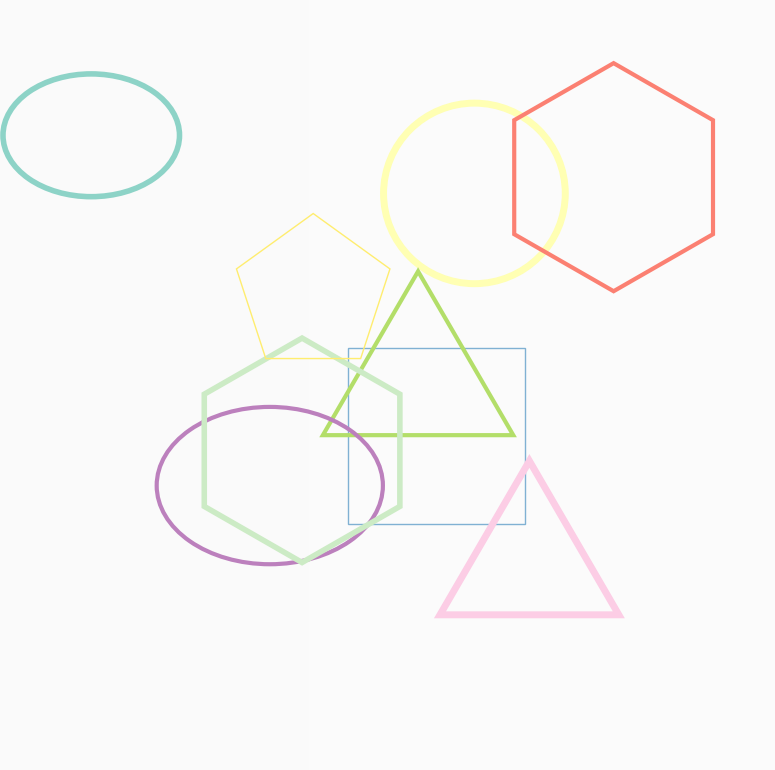[{"shape": "oval", "thickness": 2, "radius": 0.57, "center": [0.118, 0.824]}, {"shape": "circle", "thickness": 2.5, "radius": 0.59, "center": [0.612, 0.749]}, {"shape": "hexagon", "thickness": 1.5, "radius": 0.74, "center": [0.792, 0.77]}, {"shape": "square", "thickness": 0.5, "radius": 0.57, "center": [0.563, 0.434]}, {"shape": "triangle", "thickness": 1.5, "radius": 0.71, "center": [0.539, 0.506]}, {"shape": "triangle", "thickness": 2.5, "radius": 0.67, "center": [0.683, 0.268]}, {"shape": "oval", "thickness": 1.5, "radius": 0.73, "center": [0.348, 0.369]}, {"shape": "hexagon", "thickness": 2, "radius": 0.73, "center": [0.39, 0.415]}, {"shape": "pentagon", "thickness": 0.5, "radius": 0.52, "center": [0.404, 0.619]}]